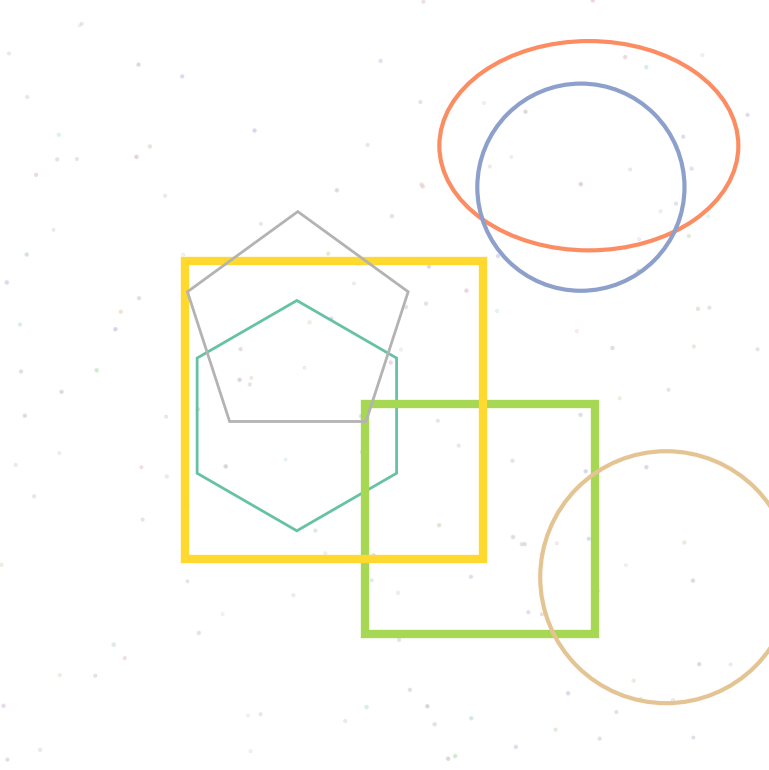[{"shape": "hexagon", "thickness": 1, "radius": 0.75, "center": [0.386, 0.46]}, {"shape": "oval", "thickness": 1.5, "radius": 0.97, "center": [0.765, 0.811]}, {"shape": "circle", "thickness": 1.5, "radius": 0.67, "center": [0.754, 0.757]}, {"shape": "square", "thickness": 3, "radius": 0.75, "center": [0.623, 0.326]}, {"shape": "square", "thickness": 3, "radius": 0.97, "center": [0.434, 0.468]}, {"shape": "circle", "thickness": 1.5, "radius": 0.82, "center": [0.865, 0.25]}, {"shape": "pentagon", "thickness": 1, "radius": 0.75, "center": [0.387, 0.575]}]